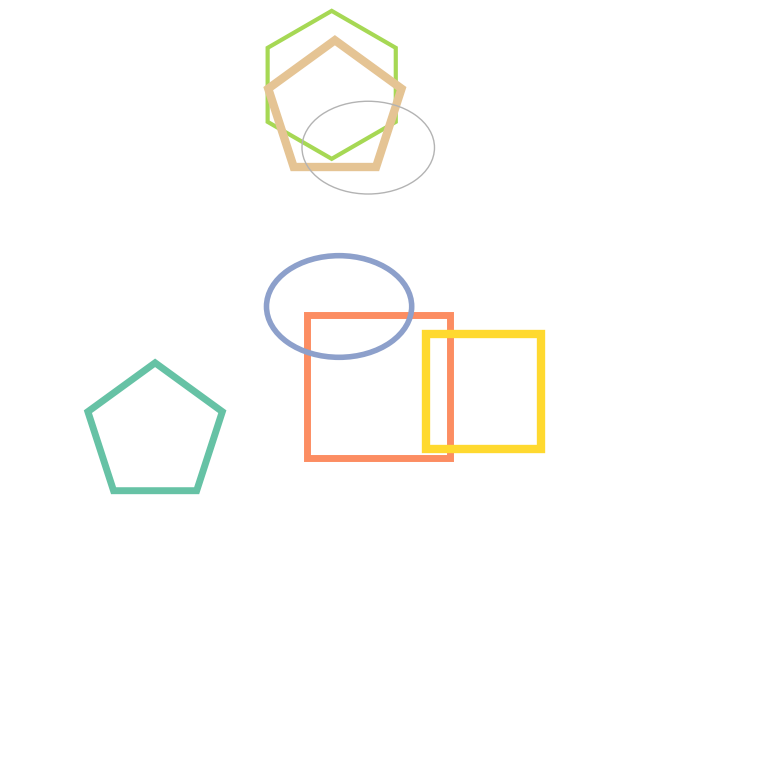[{"shape": "pentagon", "thickness": 2.5, "radius": 0.46, "center": [0.201, 0.437]}, {"shape": "square", "thickness": 2.5, "radius": 0.46, "center": [0.491, 0.498]}, {"shape": "oval", "thickness": 2, "radius": 0.47, "center": [0.44, 0.602]}, {"shape": "hexagon", "thickness": 1.5, "radius": 0.48, "center": [0.431, 0.89]}, {"shape": "square", "thickness": 3, "radius": 0.37, "center": [0.628, 0.491]}, {"shape": "pentagon", "thickness": 3, "radius": 0.46, "center": [0.435, 0.857]}, {"shape": "oval", "thickness": 0.5, "radius": 0.43, "center": [0.478, 0.808]}]